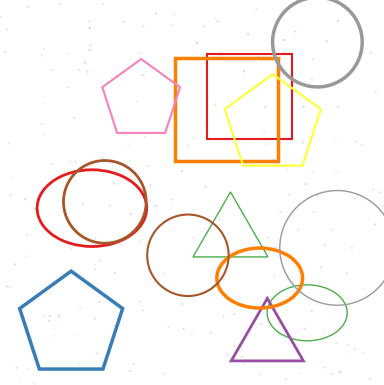[{"shape": "oval", "thickness": 2, "radius": 0.71, "center": [0.239, 0.459]}, {"shape": "square", "thickness": 1.5, "radius": 0.55, "center": [0.649, 0.75]}, {"shape": "pentagon", "thickness": 2.5, "radius": 0.7, "center": [0.185, 0.155]}, {"shape": "triangle", "thickness": 1, "radius": 0.56, "center": [0.599, 0.389]}, {"shape": "oval", "thickness": 1, "radius": 0.52, "center": [0.798, 0.187]}, {"shape": "triangle", "thickness": 2, "radius": 0.54, "center": [0.694, 0.117]}, {"shape": "oval", "thickness": 2.5, "radius": 0.56, "center": [0.675, 0.278]}, {"shape": "square", "thickness": 2.5, "radius": 0.66, "center": [0.588, 0.716]}, {"shape": "pentagon", "thickness": 1.5, "radius": 0.66, "center": [0.709, 0.676]}, {"shape": "circle", "thickness": 1.5, "radius": 0.53, "center": [0.488, 0.337]}, {"shape": "circle", "thickness": 2, "radius": 0.54, "center": [0.272, 0.476]}, {"shape": "pentagon", "thickness": 1.5, "radius": 0.53, "center": [0.367, 0.741]}, {"shape": "circle", "thickness": 2.5, "radius": 0.58, "center": [0.824, 0.891]}, {"shape": "circle", "thickness": 1, "radius": 0.74, "center": [0.876, 0.356]}]